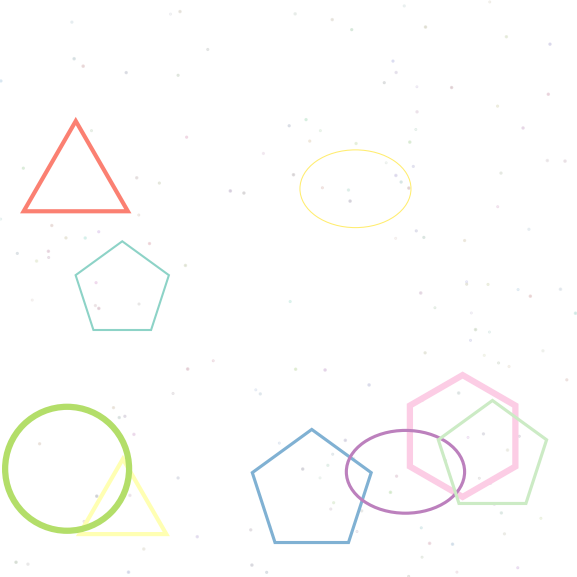[{"shape": "pentagon", "thickness": 1, "radius": 0.42, "center": [0.212, 0.496]}, {"shape": "triangle", "thickness": 2, "radius": 0.43, "center": [0.213, 0.118]}, {"shape": "triangle", "thickness": 2, "radius": 0.52, "center": [0.131, 0.685]}, {"shape": "pentagon", "thickness": 1.5, "radius": 0.54, "center": [0.54, 0.147]}, {"shape": "circle", "thickness": 3, "radius": 0.54, "center": [0.116, 0.187]}, {"shape": "hexagon", "thickness": 3, "radius": 0.53, "center": [0.801, 0.244]}, {"shape": "oval", "thickness": 1.5, "radius": 0.51, "center": [0.702, 0.182]}, {"shape": "pentagon", "thickness": 1.5, "radius": 0.49, "center": [0.853, 0.207]}, {"shape": "oval", "thickness": 0.5, "radius": 0.48, "center": [0.616, 0.672]}]